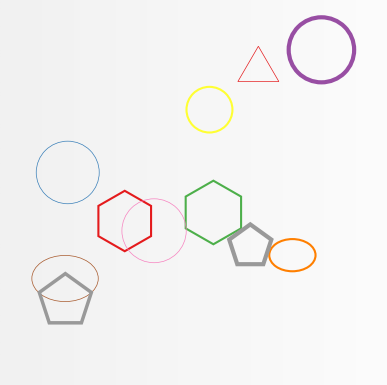[{"shape": "hexagon", "thickness": 1.5, "radius": 0.39, "center": [0.322, 0.426]}, {"shape": "triangle", "thickness": 0.5, "radius": 0.31, "center": [0.667, 0.819]}, {"shape": "circle", "thickness": 0.5, "radius": 0.41, "center": [0.175, 0.552]}, {"shape": "hexagon", "thickness": 1.5, "radius": 0.41, "center": [0.551, 0.448]}, {"shape": "circle", "thickness": 3, "radius": 0.42, "center": [0.829, 0.871]}, {"shape": "oval", "thickness": 1.5, "radius": 0.3, "center": [0.755, 0.337]}, {"shape": "circle", "thickness": 1.5, "radius": 0.3, "center": [0.541, 0.715]}, {"shape": "oval", "thickness": 0.5, "radius": 0.43, "center": [0.168, 0.277]}, {"shape": "circle", "thickness": 0.5, "radius": 0.42, "center": [0.398, 0.401]}, {"shape": "pentagon", "thickness": 2.5, "radius": 0.35, "center": [0.169, 0.219]}, {"shape": "pentagon", "thickness": 3, "radius": 0.29, "center": [0.646, 0.36]}]